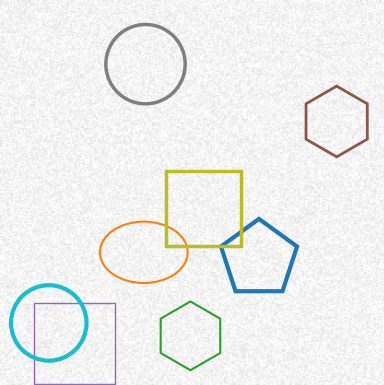[{"shape": "pentagon", "thickness": 3, "radius": 0.52, "center": [0.673, 0.328]}, {"shape": "oval", "thickness": 1.5, "radius": 0.57, "center": [0.374, 0.345]}, {"shape": "hexagon", "thickness": 1.5, "radius": 0.45, "center": [0.495, 0.128]}, {"shape": "square", "thickness": 1, "radius": 0.52, "center": [0.194, 0.107]}, {"shape": "hexagon", "thickness": 2, "radius": 0.46, "center": [0.874, 0.684]}, {"shape": "circle", "thickness": 2.5, "radius": 0.52, "center": [0.378, 0.833]}, {"shape": "square", "thickness": 2.5, "radius": 0.49, "center": [0.529, 0.46]}, {"shape": "circle", "thickness": 3, "radius": 0.49, "center": [0.127, 0.161]}]